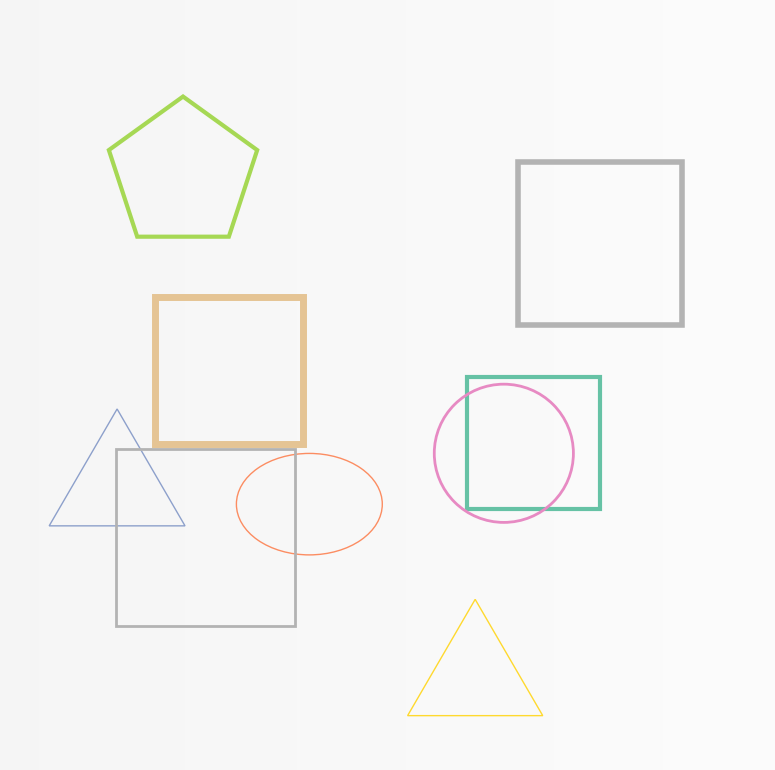[{"shape": "square", "thickness": 1.5, "radius": 0.43, "center": [0.688, 0.424]}, {"shape": "oval", "thickness": 0.5, "radius": 0.47, "center": [0.399, 0.345]}, {"shape": "triangle", "thickness": 0.5, "radius": 0.51, "center": [0.151, 0.368]}, {"shape": "circle", "thickness": 1, "radius": 0.45, "center": [0.65, 0.411]}, {"shape": "pentagon", "thickness": 1.5, "radius": 0.5, "center": [0.236, 0.774]}, {"shape": "triangle", "thickness": 0.5, "radius": 0.5, "center": [0.613, 0.121]}, {"shape": "square", "thickness": 2.5, "radius": 0.48, "center": [0.295, 0.518]}, {"shape": "square", "thickness": 1, "radius": 0.58, "center": [0.265, 0.302]}, {"shape": "square", "thickness": 2, "radius": 0.53, "center": [0.774, 0.684]}]